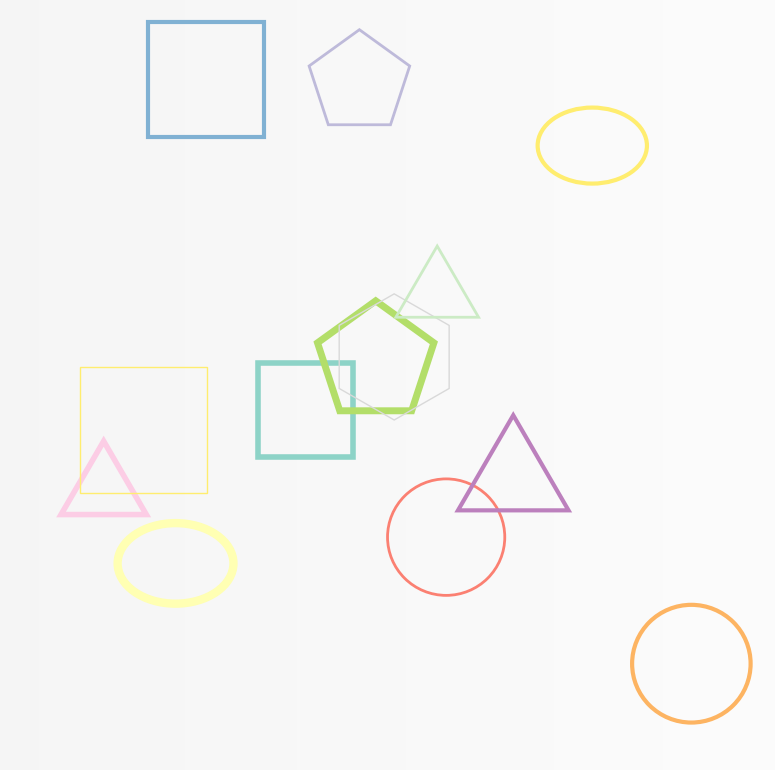[{"shape": "square", "thickness": 2, "radius": 0.31, "center": [0.394, 0.468]}, {"shape": "oval", "thickness": 3, "radius": 0.37, "center": [0.227, 0.268]}, {"shape": "pentagon", "thickness": 1, "radius": 0.34, "center": [0.464, 0.893]}, {"shape": "circle", "thickness": 1, "radius": 0.38, "center": [0.576, 0.302]}, {"shape": "square", "thickness": 1.5, "radius": 0.37, "center": [0.266, 0.896]}, {"shape": "circle", "thickness": 1.5, "radius": 0.38, "center": [0.892, 0.138]}, {"shape": "pentagon", "thickness": 2.5, "radius": 0.39, "center": [0.485, 0.53]}, {"shape": "triangle", "thickness": 2, "radius": 0.32, "center": [0.134, 0.364]}, {"shape": "hexagon", "thickness": 0.5, "radius": 0.41, "center": [0.509, 0.536]}, {"shape": "triangle", "thickness": 1.5, "radius": 0.41, "center": [0.662, 0.378]}, {"shape": "triangle", "thickness": 1, "radius": 0.31, "center": [0.564, 0.619]}, {"shape": "square", "thickness": 0.5, "radius": 0.41, "center": [0.185, 0.442]}, {"shape": "oval", "thickness": 1.5, "radius": 0.35, "center": [0.764, 0.811]}]